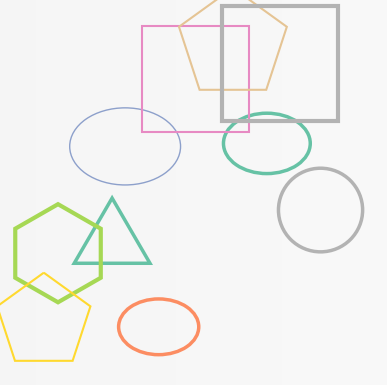[{"shape": "oval", "thickness": 2.5, "radius": 0.56, "center": [0.689, 0.628]}, {"shape": "triangle", "thickness": 2.5, "radius": 0.56, "center": [0.289, 0.373]}, {"shape": "oval", "thickness": 2.5, "radius": 0.52, "center": [0.41, 0.151]}, {"shape": "oval", "thickness": 1, "radius": 0.72, "center": [0.323, 0.62]}, {"shape": "square", "thickness": 1.5, "radius": 0.69, "center": [0.504, 0.796]}, {"shape": "hexagon", "thickness": 3, "radius": 0.64, "center": [0.15, 0.342]}, {"shape": "pentagon", "thickness": 1.5, "radius": 0.63, "center": [0.113, 0.165]}, {"shape": "pentagon", "thickness": 1.5, "radius": 0.73, "center": [0.601, 0.885]}, {"shape": "circle", "thickness": 2.5, "radius": 0.54, "center": [0.827, 0.454]}, {"shape": "square", "thickness": 3, "radius": 0.75, "center": [0.723, 0.835]}]